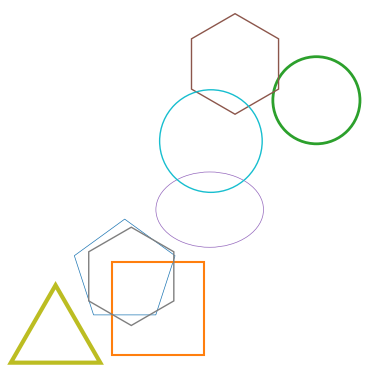[{"shape": "pentagon", "thickness": 0.5, "radius": 0.69, "center": [0.324, 0.293]}, {"shape": "square", "thickness": 1.5, "radius": 0.6, "center": [0.41, 0.199]}, {"shape": "circle", "thickness": 2, "radius": 0.57, "center": [0.822, 0.74]}, {"shape": "oval", "thickness": 0.5, "radius": 0.7, "center": [0.545, 0.456]}, {"shape": "hexagon", "thickness": 1, "radius": 0.65, "center": [0.61, 0.834]}, {"shape": "hexagon", "thickness": 1, "radius": 0.64, "center": [0.341, 0.282]}, {"shape": "triangle", "thickness": 3, "radius": 0.67, "center": [0.144, 0.125]}, {"shape": "circle", "thickness": 1, "radius": 0.67, "center": [0.548, 0.634]}]